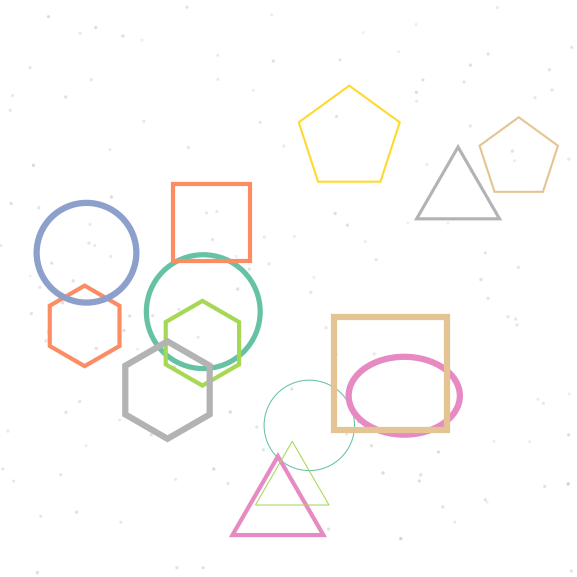[{"shape": "circle", "thickness": 0.5, "radius": 0.39, "center": [0.536, 0.263]}, {"shape": "circle", "thickness": 2.5, "radius": 0.49, "center": [0.352, 0.459]}, {"shape": "square", "thickness": 2, "radius": 0.33, "center": [0.366, 0.614]}, {"shape": "hexagon", "thickness": 2, "radius": 0.35, "center": [0.147, 0.435]}, {"shape": "circle", "thickness": 3, "radius": 0.43, "center": [0.15, 0.562]}, {"shape": "triangle", "thickness": 2, "radius": 0.45, "center": [0.481, 0.118]}, {"shape": "oval", "thickness": 3, "radius": 0.48, "center": [0.7, 0.314]}, {"shape": "triangle", "thickness": 0.5, "radius": 0.37, "center": [0.506, 0.161]}, {"shape": "hexagon", "thickness": 2, "radius": 0.37, "center": [0.35, 0.405]}, {"shape": "pentagon", "thickness": 1, "radius": 0.46, "center": [0.605, 0.759]}, {"shape": "square", "thickness": 3, "radius": 0.49, "center": [0.677, 0.352]}, {"shape": "pentagon", "thickness": 1, "radius": 0.36, "center": [0.898, 0.725]}, {"shape": "hexagon", "thickness": 3, "radius": 0.42, "center": [0.29, 0.324]}, {"shape": "triangle", "thickness": 1.5, "radius": 0.41, "center": [0.793, 0.662]}]